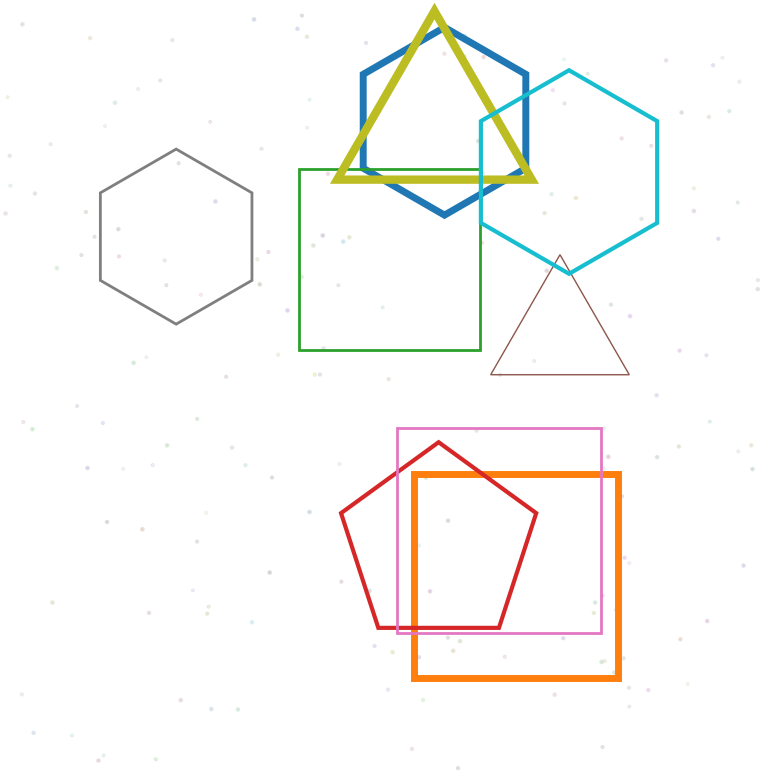[{"shape": "hexagon", "thickness": 2.5, "radius": 0.61, "center": [0.577, 0.843]}, {"shape": "square", "thickness": 2.5, "radius": 0.66, "center": [0.67, 0.252]}, {"shape": "square", "thickness": 1, "radius": 0.59, "center": [0.506, 0.662]}, {"shape": "pentagon", "thickness": 1.5, "radius": 0.67, "center": [0.57, 0.292]}, {"shape": "triangle", "thickness": 0.5, "radius": 0.52, "center": [0.727, 0.565]}, {"shape": "square", "thickness": 1, "radius": 0.66, "center": [0.648, 0.311]}, {"shape": "hexagon", "thickness": 1, "radius": 0.57, "center": [0.229, 0.693]}, {"shape": "triangle", "thickness": 3, "radius": 0.73, "center": [0.564, 0.84]}, {"shape": "hexagon", "thickness": 1.5, "radius": 0.66, "center": [0.739, 0.777]}]